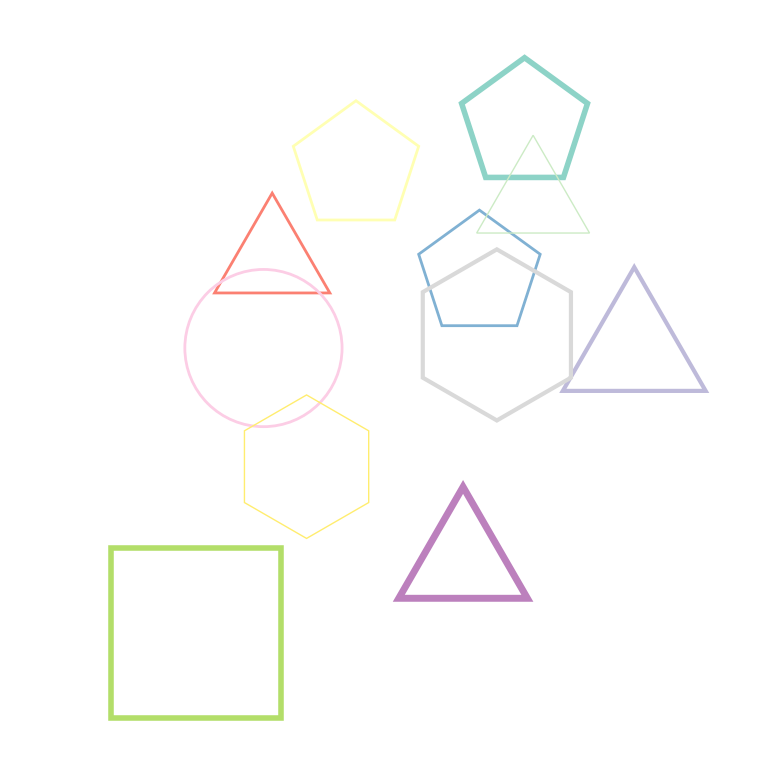[{"shape": "pentagon", "thickness": 2, "radius": 0.43, "center": [0.681, 0.839]}, {"shape": "pentagon", "thickness": 1, "radius": 0.43, "center": [0.462, 0.784]}, {"shape": "triangle", "thickness": 1.5, "radius": 0.54, "center": [0.824, 0.546]}, {"shape": "triangle", "thickness": 1, "radius": 0.43, "center": [0.354, 0.663]}, {"shape": "pentagon", "thickness": 1, "radius": 0.41, "center": [0.623, 0.644]}, {"shape": "square", "thickness": 2, "radius": 0.55, "center": [0.255, 0.178]}, {"shape": "circle", "thickness": 1, "radius": 0.51, "center": [0.342, 0.548]}, {"shape": "hexagon", "thickness": 1.5, "radius": 0.56, "center": [0.645, 0.565]}, {"shape": "triangle", "thickness": 2.5, "radius": 0.48, "center": [0.601, 0.271]}, {"shape": "triangle", "thickness": 0.5, "radius": 0.42, "center": [0.692, 0.74]}, {"shape": "hexagon", "thickness": 0.5, "radius": 0.47, "center": [0.398, 0.394]}]